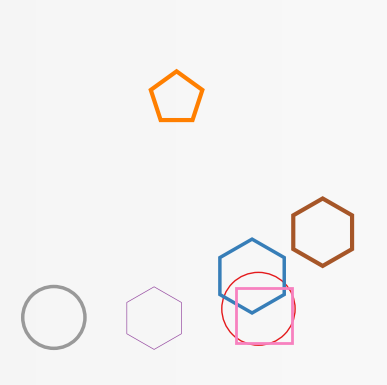[{"shape": "circle", "thickness": 1, "radius": 0.47, "center": [0.667, 0.198]}, {"shape": "hexagon", "thickness": 2.5, "radius": 0.48, "center": [0.65, 0.283]}, {"shape": "hexagon", "thickness": 0.5, "radius": 0.41, "center": [0.398, 0.174]}, {"shape": "pentagon", "thickness": 3, "radius": 0.35, "center": [0.456, 0.745]}, {"shape": "hexagon", "thickness": 3, "radius": 0.44, "center": [0.833, 0.397]}, {"shape": "square", "thickness": 2, "radius": 0.36, "center": [0.681, 0.181]}, {"shape": "circle", "thickness": 2.5, "radius": 0.4, "center": [0.139, 0.176]}]